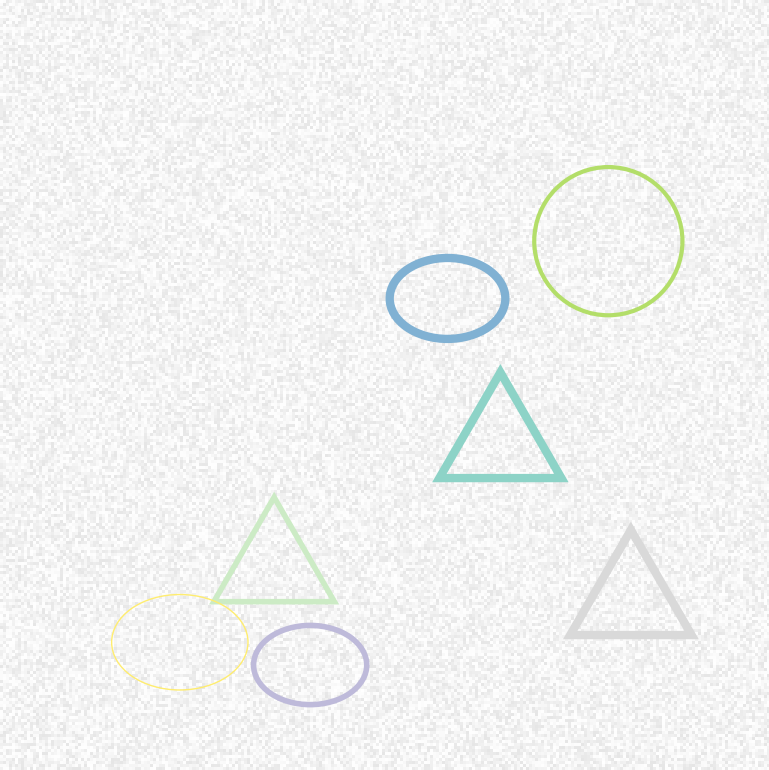[{"shape": "triangle", "thickness": 3, "radius": 0.46, "center": [0.65, 0.425]}, {"shape": "oval", "thickness": 2, "radius": 0.37, "center": [0.403, 0.136]}, {"shape": "oval", "thickness": 3, "radius": 0.38, "center": [0.581, 0.612]}, {"shape": "circle", "thickness": 1.5, "radius": 0.48, "center": [0.79, 0.687]}, {"shape": "triangle", "thickness": 3, "radius": 0.46, "center": [0.819, 0.221]}, {"shape": "triangle", "thickness": 2, "radius": 0.45, "center": [0.356, 0.264]}, {"shape": "oval", "thickness": 0.5, "radius": 0.44, "center": [0.234, 0.166]}]